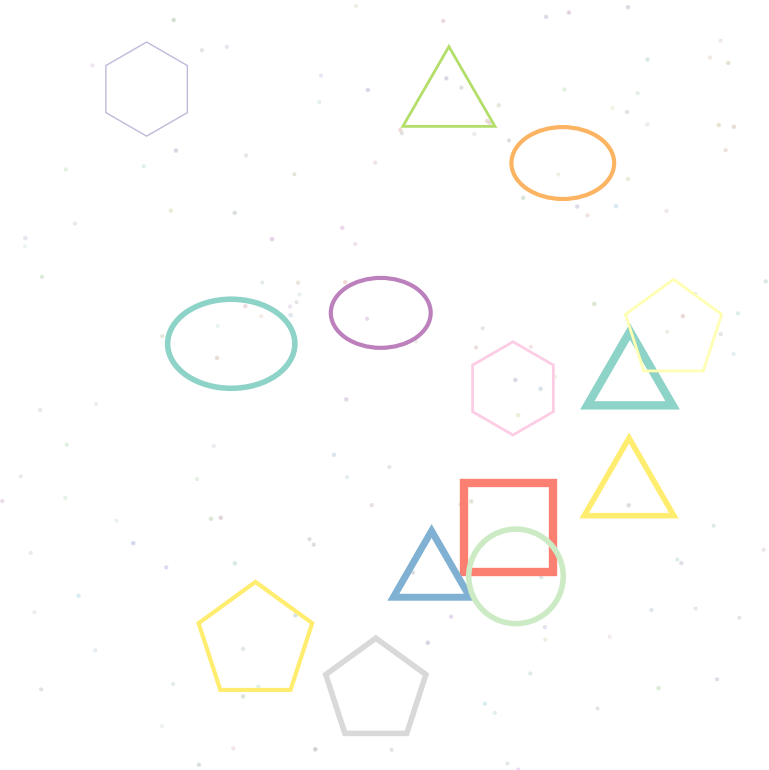[{"shape": "oval", "thickness": 2, "radius": 0.41, "center": [0.3, 0.554]}, {"shape": "triangle", "thickness": 3, "radius": 0.32, "center": [0.818, 0.506]}, {"shape": "pentagon", "thickness": 1, "radius": 0.33, "center": [0.875, 0.571]}, {"shape": "hexagon", "thickness": 0.5, "radius": 0.31, "center": [0.19, 0.884]}, {"shape": "square", "thickness": 3, "radius": 0.29, "center": [0.661, 0.315]}, {"shape": "triangle", "thickness": 2.5, "radius": 0.29, "center": [0.561, 0.253]}, {"shape": "oval", "thickness": 1.5, "radius": 0.33, "center": [0.731, 0.788]}, {"shape": "triangle", "thickness": 1, "radius": 0.35, "center": [0.583, 0.87]}, {"shape": "hexagon", "thickness": 1, "radius": 0.3, "center": [0.666, 0.496]}, {"shape": "pentagon", "thickness": 2, "radius": 0.34, "center": [0.488, 0.103]}, {"shape": "oval", "thickness": 1.5, "radius": 0.32, "center": [0.494, 0.594]}, {"shape": "circle", "thickness": 2, "radius": 0.31, "center": [0.67, 0.251]}, {"shape": "triangle", "thickness": 2, "radius": 0.34, "center": [0.817, 0.364]}, {"shape": "pentagon", "thickness": 1.5, "radius": 0.39, "center": [0.332, 0.167]}]